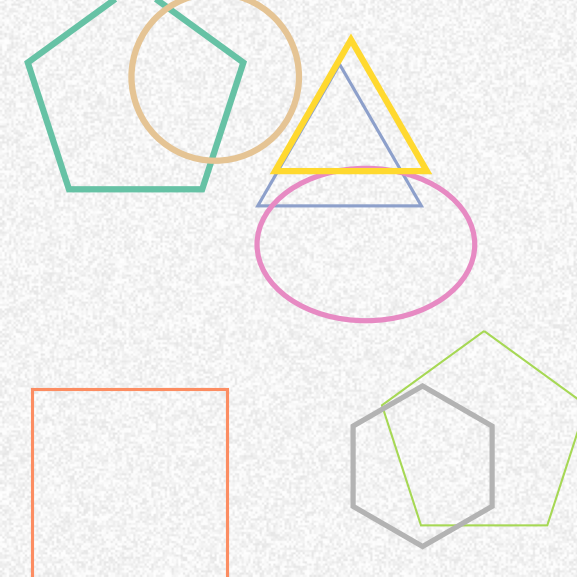[{"shape": "pentagon", "thickness": 3, "radius": 0.98, "center": [0.235, 0.83]}, {"shape": "square", "thickness": 1.5, "radius": 0.84, "center": [0.225, 0.157]}, {"shape": "triangle", "thickness": 1.5, "radius": 0.82, "center": [0.588, 0.724]}, {"shape": "oval", "thickness": 2.5, "radius": 0.94, "center": [0.634, 0.576]}, {"shape": "pentagon", "thickness": 1, "radius": 0.93, "center": [0.838, 0.24]}, {"shape": "triangle", "thickness": 3, "radius": 0.76, "center": [0.608, 0.779]}, {"shape": "circle", "thickness": 3, "radius": 0.73, "center": [0.373, 0.866]}, {"shape": "hexagon", "thickness": 2.5, "radius": 0.69, "center": [0.732, 0.192]}]